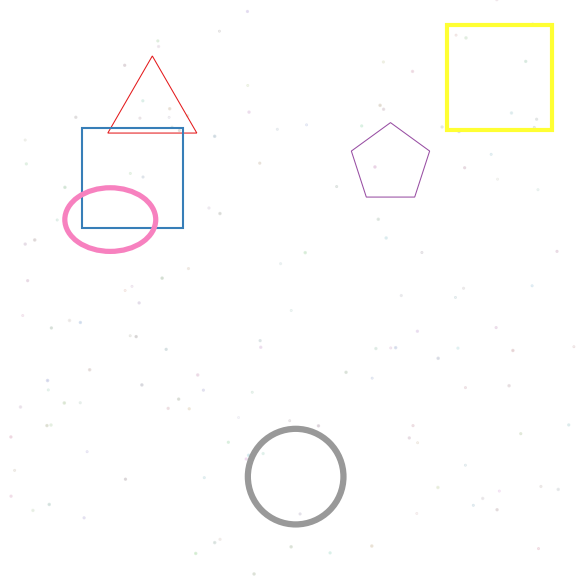[{"shape": "triangle", "thickness": 0.5, "radius": 0.44, "center": [0.264, 0.813]}, {"shape": "square", "thickness": 1, "radius": 0.43, "center": [0.229, 0.691]}, {"shape": "pentagon", "thickness": 0.5, "radius": 0.36, "center": [0.676, 0.716]}, {"shape": "square", "thickness": 2, "radius": 0.46, "center": [0.865, 0.865]}, {"shape": "oval", "thickness": 2.5, "radius": 0.39, "center": [0.191, 0.619]}, {"shape": "circle", "thickness": 3, "radius": 0.41, "center": [0.512, 0.174]}]